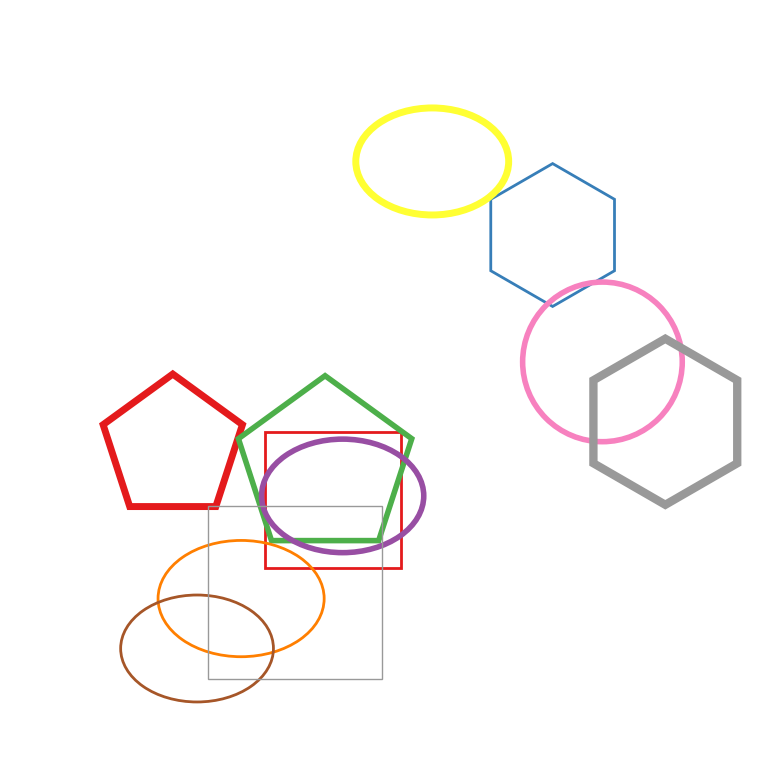[{"shape": "square", "thickness": 1, "radius": 0.44, "center": [0.432, 0.351]}, {"shape": "pentagon", "thickness": 2.5, "radius": 0.48, "center": [0.224, 0.419]}, {"shape": "hexagon", "thickness": 1, "radius": 0.46, "center": [0.718, 0.695]}, {"shape": "pentagon", "thickness": 2, "radius": 0.59, "center": [0.422, 0.394]}, {"shape": "oval", "thickness": 2, "radius": 0.53, "center": [0.445, 0.356]}, {"shape": "oval", "thickness": 1, "radius": 0.54, "center": [0.313, 0.223]}, {"shape": "oval", "thickness": 2.5, "radius": 0.5, "center": [0.561, 0.79]}, {"shape": "oval", "thickness": 1, "radius": 0.5, "center": [0.256, 0.158]}, {"shape": "circle", "thickness": 2, "radius": 0.52, "center": [0.782, 0.53]}, {"shape": "square", "thickness": 0.5, "radius": 0.56, "center": [0.384, 0.23]}, {"shape": "hexagon", "thickness": 3, "radius": 0.54, "center": [0.864, 0.452]}]